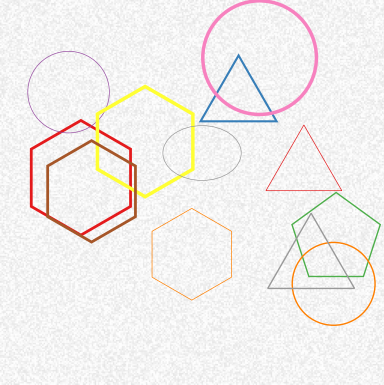[{"shape": "hexagon", "thickness": 2, "radius": 0.74, "center": [0.21, 0.538]}, {"shape": "triangle", "thickness": 0.5, "radius": 0.57, "center": [0.789, 0.562]}, {"shape": "triangle", "thickness": 1.5, "radius": 0.57, "center": [0.62, 0.742]}, {"shape": "pentagon", "thickness": 1, "radius": 0.6, "center": [0.873, 0.379]}, {"shape": "circle", "thickness": 0.5, "radius": 0.53, "center": [0.178, 0.761]}, {"shape": "circle", "thickness": 1, "radius": 0.54, "center": [0.867, 0.263]}, {"shape": "hexagon", "thickness": 0.5, "radius": 0.6, "center": [0.498, 0.34]}, {"shape": "hexagon", "thickness": 2.5, "radius": 0.72, "center": [0.377, 0.632]}, {"shape": "hexagon", "thickness": 2, "radius": 0.66, "center": [0.238, 0.503]}, {"shape": "circle", "thickness": 2.5, "radius": 0.74, "center": [0.674, 0.85]}, {"shape": "oval", "thickness": 0.5, "radius": 0.51, "center": [0.525, 0.603]}, {"shape": "triangle", "thickness": 1, "radius": 0.65, "center": [0.808, 0.316]}]